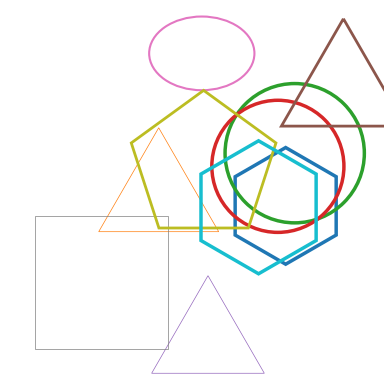[{"shape": "hexagon", "thickness": 2.5, "radius": 0.76, "center": [0.742, 0.465]}, {"shape": "triangle", "thickness": 0.5, "radius": 0.9, "center": [0.412, 0.488]}, {"shape": "circle", "thickness": 2.5, "radius": 0.9, "center": [0.765, 0.602]}, {"shape": "circle", "thickness": 2.5, "radius": 0.86, "center": [0.722, 0.568]}, {"shape": "triangle", "thickness": 0.5, "radius": 0.84, "center": [0.54, 0.115]}, {"shape": "triangle", "thickness": 2, "radius": 0.93, "center": [0.892, 0.765]}, {"shape": "oval", "thickness": 1.5, "radius": 0.68, "center": [0.524, 0.861]}, {"shape": "square", "thickness": 0.5, "radius": 0.86, "center": [0.263, 0.267]}, {"shape": "pentagon", "thickness": 2, "radius": 0.99, "center": [0.529, 0.568]}, {"shape": "hexagon", "thickness": 2.5, "radius": 0.86, "center": [0.672, 0.462]}]